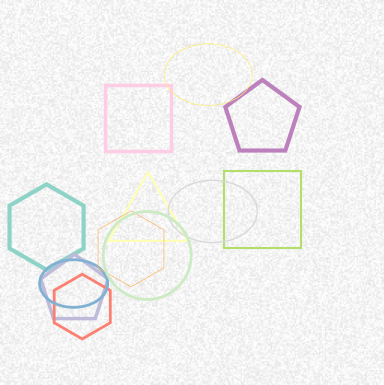[{"shape": "hexagon", "thickness": 3, "radius": 0.56, "center": [0.121, 0.41]}, {"shape": "triangle", "thickness": 1.5, "radius": 0.59, "center": [0.385, 0.434]}, {"shape": "pentagon", "thickness": 2.5, "radius": 0.46, "center": [0.193, 0.247]}, {"shape": "hexagon", "thickness": 2, "radius": 0.42, "center": [0.214, 0.204]}, {"shape": "oval", "thickness": 2, "radius": 0.44, "center": [0.191, 0.264]}, {"shape": "hexagon", "thickness": 0.5, "radius": 0.49, "center": [0.34, 0.354]}, {"shape": "square", "thickness": 1.5, "radius": 0.5, "center": [0.681, 0.457]}, {"shape": "square", "thickness": 2.5, "radius": 0.43, "center": [0.358, 0.694]}, {"shape": "oval", "thickness": 1, "radius": 0.58, "center": [0.553, 0.451]}, {"shape": "pentagon", "thickness": 3, "radius": 0.51, "center": [0.682, 0.691]}, {"shape": "circle", "thickness": 2, "radius": 0.57, "center": [0.382, 0.336]}, {"shape": "oval", "thickness": 0.5, "radius": 0.57, "center": [0.541, 0.806]}]